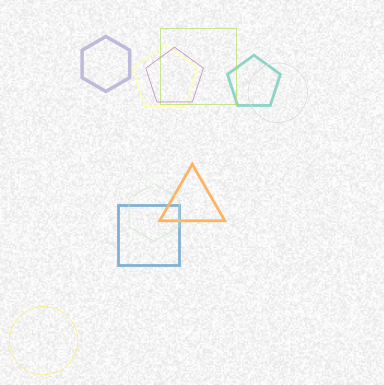[{"shape": "pentagon", "thickness": 2, "radius": 0.36, "center": [0.66, 0.784]}, {"shape": "pentagon", "thickness": 1, "radius": 0.44, "center": [0.429, 0.795]}, {"shape": "hexagon", "thickness": 2.5, "radius": 0.36, "center": [0.275, 0.834]}, {"shape": "square", "thickness": 2, "radius": 0.39, "center": [0.386, 0.389]}, {"shape": "triangle", "thickness": 2, "radius": 0.49, "center": [0.499, 0.475]}, {"shape": "square", "thickness": 0.5, "radius": 0.5, "center": [0.514, 0.828]}, {"shape": "circle", "thickness": 0.5, "radius": 0.39, "center": [0.721, 0.759]}, {"shape": "pentagon", "thickness": 0.5, "radius": 0.39, "center": [0.453, 0.799]}, {"shape": "hexagon", "thickness": 0.5, "radius": 0.37, "center": [0.4, 0.448]}, {"shape": "circle", "thickness": 0.5, "radius": 0.44, "center": [0.113, 0.115]}]